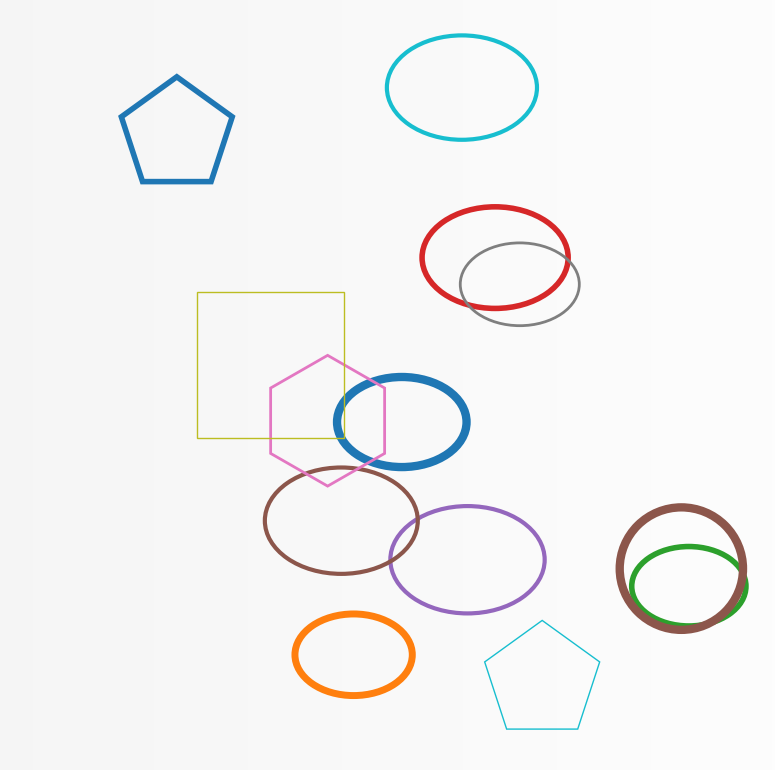[{"shape": "oval", "thickness": 3, "radius": 0.42, "center": [0.518, 0.452]}, {"shape": "pentagon", "thickness": 2, "radius": 0.38, "center": [0.228, 0.825]}, {"shape": "oval", "thickness": 2.5, "radius": 0.38, "center": [0.456, 0.15]}, {"shape": "oval", "thickness": 2, "radius": 0.37, "center": [0.889, 0.239]}, {"shape": "oval", "thickness": 2, "radius": 0.47, "center": [0.639, 0.665]}, {"shape": "oval", "thickness": 1.5, "radius": 0.5, "center": [0.603, 0.273]}, {"shape": "oval", "thickness": 1.5, "radius": 0.49, "center": [0.44, 0.324]}, {"shape": "circle", "thickness": 3, "radius": 0.4, "center": [0.879, 0.262]}, {"shape": "hexagon", "thickness": 1, "radius": 0.42, "center": [0.423, 0.454]}, {"shape": "oval", "thickness": 1, "radius": 0.38, "center": [0.671, 0.631]}, {"shape": "square", "thickness": 0.5, "radius": 0.48, "center": [0.349, 0.526]}, {"shape": "pentagon", "thickness": 0.5, "radius": 0.39, "center": [0.7, 0.116]}, {"shape": "oval", "thickness": 1.5, "radius": 0.48, "center": [0.596, 0.886]}]